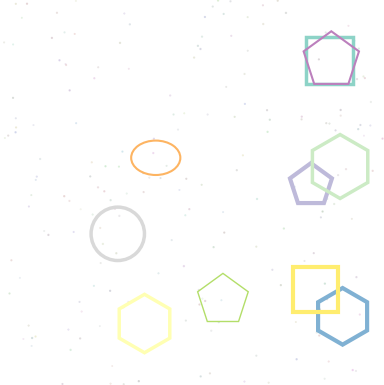[{"shape": "square", "thickness": 2.5, "radius": 0.3, "center": [0.856, 0.843]}, {"shape": "hexagon", "thickness": 2.5, "radius": 0.38, "center": [0.375, 0.16]}, {"shape": "pentagon", "thickness": 3, "radius": 0.29, "center": [0.808, 0.519]}, {"shape": "hexagon", "thickness": 3, "radius": 0.37, "center": [0.89, 0.178]}, {"shape": "oval", "thickness": 1.5, "radius": 0.32, "center": [0.405, 0.59]}, {"shape": "pentagon", "thickness": 1, "radius": 0.35, "center": [0.579, 0.221]}, {"shape": "circle", "thickness": 2.5, "radius": 0.35, "center": [0.306, 0.393]}, {"shape": "pentagon", "thickness": 1.5, "radius": 0.38, "center": [0.861, 0.843]}, {"shape": "hexagon", "thickness": 2.5, "radius": 0.42, "center": [0.883, 0.568]}, {"shape": "square", "thickness": 3, "radius": 0.29, "center": [0.82, 0.249]}]